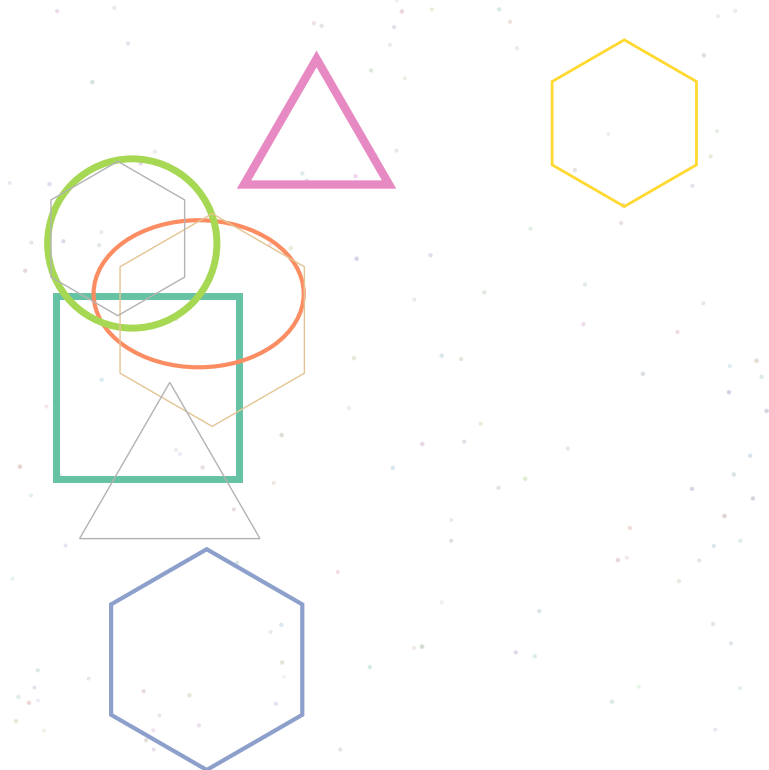[{"shape": "square", "thickness": 2.5, "radius": 0.59, "center": [0.192, 0.497]}, {"shape": "oval", "thickness": 1.5, "radius": 0.68, "center": [0.258, 0.618]}, {"shape": "hexagon", "thickness": 1.5, "radius": 0.72, "center": [0.268, 0.143]}, {"shape": "triangle", "thickness": 3, "radius": 0.54, "center": [0.411, 0.815]}, {"shape": "circle", "thickness": 2.5, "radius": 0.55, "center": [0.172, 0.684]}, {"shape": "hexagon", "thickness": 1, "radius": 0.54, "center": [0.811, 0.84]}, {"shape": "hexagon", "thickness": 0.5, "radius": 0.69, "center": [0.276, 0.584]}, {"shape": "triangle", "thickness": 0.5, "radius": 0.68, "center": [0.22, 0.368]}, {"shape": "hexagon", "thickness": 0.5, "radius": 0.5, "center": [0.153, 0.69]}]